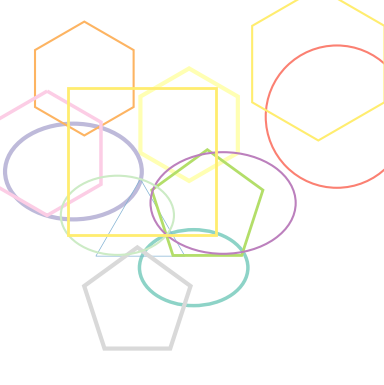[{"shape": "oval", "thickness": 2.5, "radius": 0.7, "center": [0.503, 0.305]}, {"shape": "hexagon", "thickness": 3, "radius": 0.73, "center": [0.491, 0.676]}, {"shape": "oval", "thickness": 3, "radius": 0.89, "center": [0.191, 0.554]}, {"shape": "circle", "thickness": 1.5, "radius": 0.92, "center": [0.875, 0.697]}, {"shape": "triangle", "thickness": 0.5, "radius": 0.67, "center": [0.365, 0.401]}, {"shape": "hexagon", "thickness": 1.5, "radius": 0.74, "center": [0.219, 0.796]}, {"shape": "pentagon", "thickness": 2, "radius": 0.76, "center": [0.539, 0.459]}, {"shape": "hexagon", "thickness": 2.5, "radius": 0.81, "center": [0.122, 0.602]}, {"shape": "pentagon", "thickness": 3, "radius": 0.73, "center": [0.357, 0.212]}, {"shape": "oval", "thickness": 1.5, "radius": 0.94, "center": [0.579, 0.473]}, {"shape": "oval", "thickness": 1.5, "radius": 0.73, "center": [0.305, 0.441]}, {"shape": "hexagon", "thickness": 1.5, "radius": 0.99, "center": [0.827, 0.834]}, {"shape": "square", "thickness": 2, "radius": 0.96, "center": [0.369, 0.581]}]